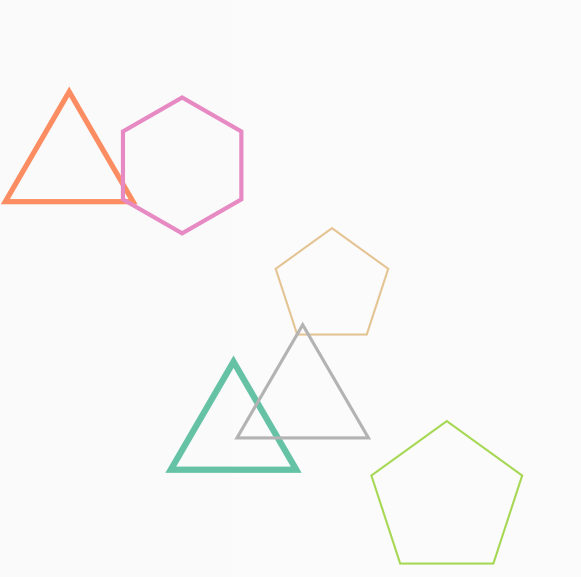[{"shape": "triangle", "thickness": 3, "radius": 0.62, "center": [0.402, 0.248]}, {"shape": "triangle", "thickness": 2.5, "radius": 0.63, "center": [0.119, 0.713]}, {"shape": "hexagon", "thickness": 2, "radius": 0.59, "center": [0.313, 0.713]}, {"shape": "pentagon", "thickness": 1, "radius": 0.68, "center": [0.769, 0.134]}, {"shape": "pentagon", "thickness": 1, "radius": 0.51, "center": [0.571, 0.502]}, {"shape": "triangle", "thickness": 1.5, "radius": 0.65, "center": [0.521, 0.306]}]